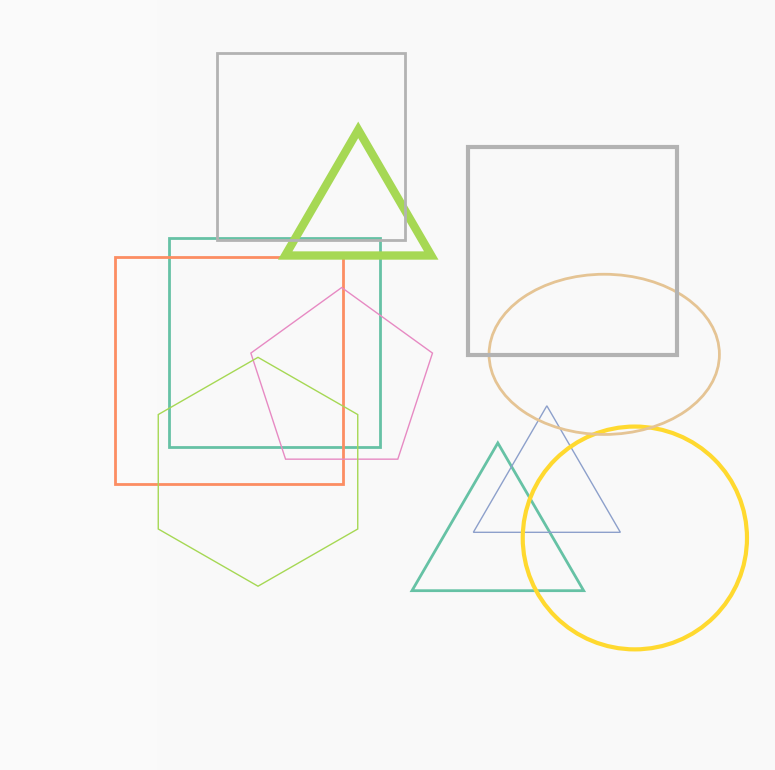[{"shape": "triangle", "thickness": 1, "radius": 0.64, "center": [0.642, 0.297]}, {"shape": "square", "thickness": 1, "radius": 0.68, "center": [0.354, 0.555]}, {"shape": "square", "thickness": 1, "radius": 0.73, "center": [0.296, 0.519]}, {"shape": "triangle", "thickness": 0.5, "radius": 0.55, "center": [0.706, 0.363]}, {"shape": "pentagon", "thickness": 0.5, "radius": 0.62, "center": [0.441, 0.503]}, {"shape": "triangle", "thickness": 3, "radius": 0.54, "center": [0.462, 0.723]}, {"shape": "hexagon", "thickness": 0.5, "radius": 0.74, "center": [0.333, 0.387]}, {"shape": "circle", "thickness": 1.5, "radius": 0.72, "center": [0.819, 0.301]}, {"shape": "oval", "thickness": 1, "radius": 0.74, "center": [0.78, 0.54]}, {"shape": "square", "thickness": 1, "radius": 0.61, "center": [0.401, 0.809]}, {"shape": "square", "thickness": 1.5, "radius": 0.67, "center": [0.739, 0.674]}]